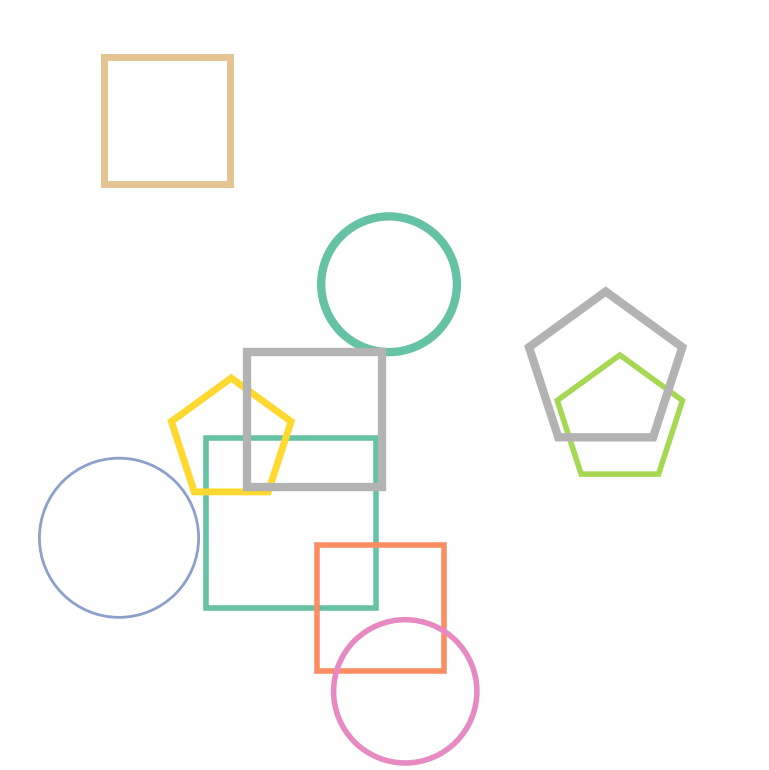[{"shape": "square", "thickness": 2, "radius": 0.55, "center": [0.378, 0.321]}, {"shape": "circle", "thickness": 3, "radius": 0.44, "center": [0.505, 0.631]}, {"shape": "square", "thickness": 2, "radius": 0.41, "center": [0.494, 0.211]}, {"shape": "circle", "thickness": 1, "radius": 0.52, "center": [0.155, 0.302]}, {"shape": "circle", "thickness": 2, "radius": 0.47, "center": [0.526, 0.102]}, {"shape": "pentagon", "thickness": 2, "radius": 0.43, "center": [0.805, 0.453]}, {"shape": "pentagon", "thickness": 2.5, "radius": 0.41, "center": [0.3, 0.427]}, {"shape": "square", "thickness": 2.5, "radius": 0.41, "center": [0.217, 0.844]}, {"shape": "square", "thickness": 3, "radius": 0.44, "center": [0.409, 0.456]}, {"shape": "pentagon", "thickness": 3, "radius": 0.52, "center": [0.787, 0.517]}]